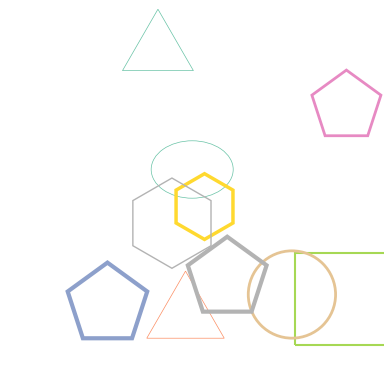[{"shape": "oval", "thickness": 0.5, "radius": 0.53, "center": [0.499, 0.56]}, {"shape": "triangle", "thickness": 0.5, "radius": 0.53, "center": [0.41, 0.87]}, {"shape": "triangle", "thickness": 0.5, "radius": 0.58, "center": [0.482, 0.18]}, {"shape": "pentagon", "thickness": 3, "radius": 0.54, "center": [0.279, 0.209]}, {"shape": "pentagon", "thickness": 2, "radius": 0.47, "center": [0.9, 0.724]}, {"shape": "square", "thickness": 1.5, "radius": 0.6, "center": [0.885, 0.223]}, {"shape": "hexagon", "thickness": 2.5, "radius": 0.43, "center": [0.531, 0.463]}, {"shape": "circle", "thickness": 2, "radius": 0.57, "center": [0.758, 0.235]}, {"shape": "hexagon", "thickness": 1, "radius": 0.59, "center": [0.447, 0.42]}, {"shape": "pentagon", "thickness": 3, "radius": 0.54, "center": [0.59, 0.278]}]